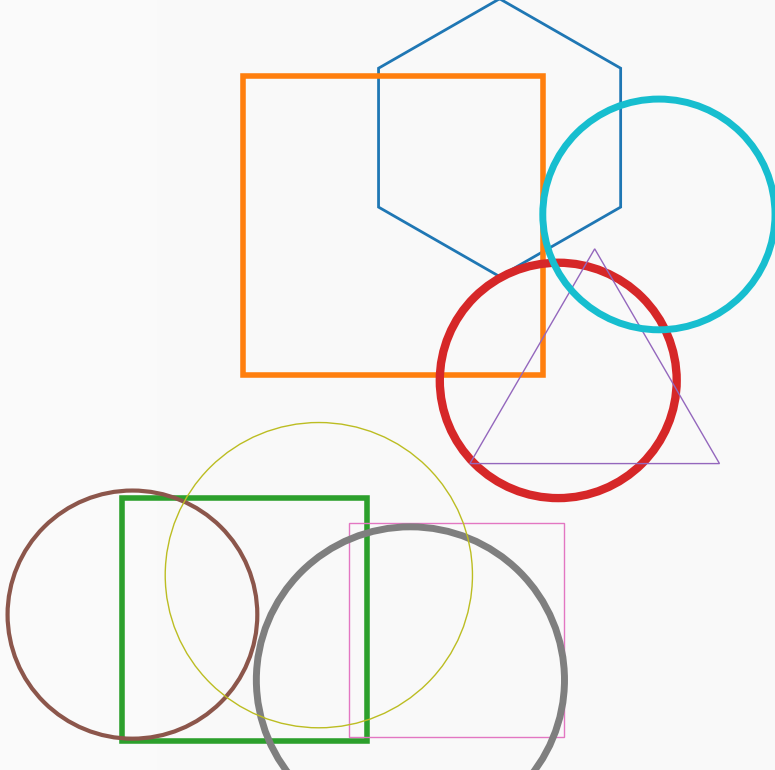[{"shape": "hexagon", "thickness": 1, "radius": 0.9, "center": [0.645, 0.821]}, {"shape": "square", "thickness": 2, "radius": 0.97, "center": [0.507, 0.707]}, {"shape": "square", "thickness": 2, "radius": 0.79, "center": [0.315, 0.195]}, {"shape": "circle", "thickness": 3, "radius": 0.76, "center": [0.72, 0.506]}, {"shape": "triangle", "thickness": 0.5, "radius": 0.93, "center": [0.767, 0.491]}, {"shape": "circle", "thickness": 1.5, "radius": 0.81, "center": [0.171, 0.202]}, {"shape": "square", "thickness": 0.5, "radius": 0.69, "center": [0.589, 0.182]}, {"shape": "circle", "thickness": 2.5, "radius": 0.99, "center": [0.53, 0.117]}, {"shape": "circle", "thickness": 0.5, "radius": 0.99, "center": [0.411, 0.253]}, {"shape": "circle", "thickness": 2.5, "radius": 0.75, "center": [0.85, 0.722]}]